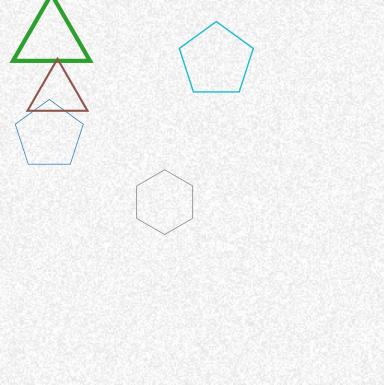[{"shape": "pentagon", "thickness": 0.5, "radius": 0.46, "center": [0.128, 0.649]}, {"shape": "triangle", "thickness": 3, "radius": 0.58, "center": [0.134, 0.9]}, {"shape": "triangle", "thickness": 1.5, "radius": 0.45, "center": [0.149, 0.757]}, {"shape": "hexagon", "thickness": 0.5, "radius": 0.42, "center": [0.428, 0.475]}, {"shape": "pentagon", "thickness": 1, "radius": 0.51, "center": [0.562, 0.843]}]